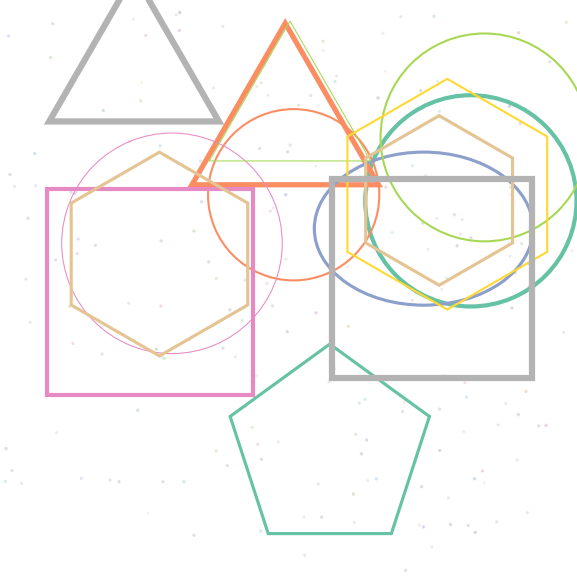[{"shape": "circle", "thickness": 2, "radius": 0.91, "center": [0.815, 0.651]}, {"shape": "pentagon", "thickness": 1.5, "radius": 0.91, "center": [0.571, 0.222]}, {"shape": "circle", "thickness": 1, "radius": 0.74, "center": [0.509, 0.662]}, {"shape": "triangle", "thickness": 2.5, "radius": 0.93, "center": [0.494, 0.772]}, {"shape": "oval", "thickness": 1.5, "radius": 0.95, "center": [0.734, 0.603]}, {"shape": "square", "thickness": 2, "radius": 0.89, "center": [0.26, 0.494]}, {"shape": "circle", "thickness": 0.5, "radius": 0.95, "center": [0.298, 0.578]}, {"shape": "triangle", "thickness": 0.5, "radius": 0.81, "center": [0.502, 0.801]}, {"shape": "circle", "thickness": 1, "radius": 0.9, "center": [0.839, 0.761]}, {"shape": "hexagon", "thickness": 1, "radius": 1.0, "center": [0.775, 0.663]}, {"shape": "hexagon", "thickness": 1.5, "radius": 0.73, "center": [0.76, 0.652]}, {"shape": "hexagon", "thickness": 1.5, "radius": 0.88, "center": [0.276, 0.559]}, {"shape": "square", "thickness": 3, "radius": 0.86, "center": [0.748, 0.516]}, {"shape": "triangle", "thickness": 3, "radius": 0.85, "center": [0.232, 0.874]}]